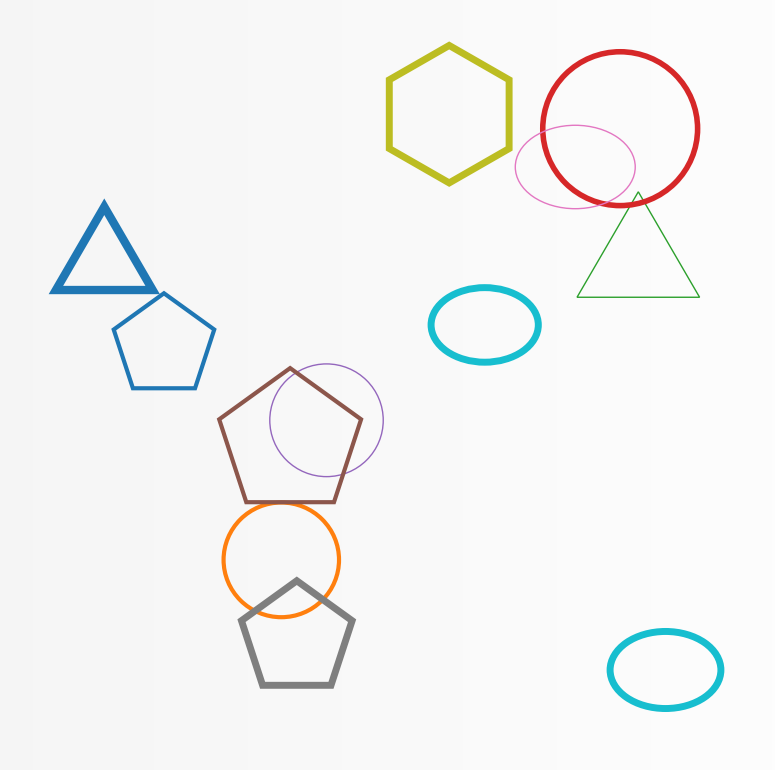[{"shape": "triangle", "thickness": 3, "radius": 0.36, "center": [0.135, 0.659]}, {"shape": "pentagon", "thickness": 1.5, "radius": 0.34, "center": [0.212, 0.551]}, {"shape": "circle", "thickness": 1.5, "radius": 0.37, "center": [0.363, 0.273]}, {"shape": "triangle", "thickness": 0.5, "radius": 0.46, "center": [0.824, 0.66]}, {"shape": "circle", "thickness": 2, "radius": 0.5, "center": [0.8, 0.833]}, {"shape": "circle", "thickness": 0.5, "radius": 0.37, "center": [0.421, 0.454]}, {"shape": "pentagon", "thickness": 1.5, "radius": 0.48, "center": [0.374, 0.426]}, {"shape": "oval", "thickness": 0.5, "radius": 0.39, "center": [0.742, 0.783]}, {"shape": "pentagon", "thickness": 2.5, "radius": 0.38, "center": [0.383, 0.171]}, {"shape": "hexagon", "thickness": 2.5, "radius": 0.45, "center": [0.58, 0.852]}, {"shape": "oval", "thickness": 2.5, "radius": 0.35, "center": [0.625, 0.578]}, {"shape": "oval", "thickness": 2.5, "radius": 0.36, "center": [0.859, 0.13]}]